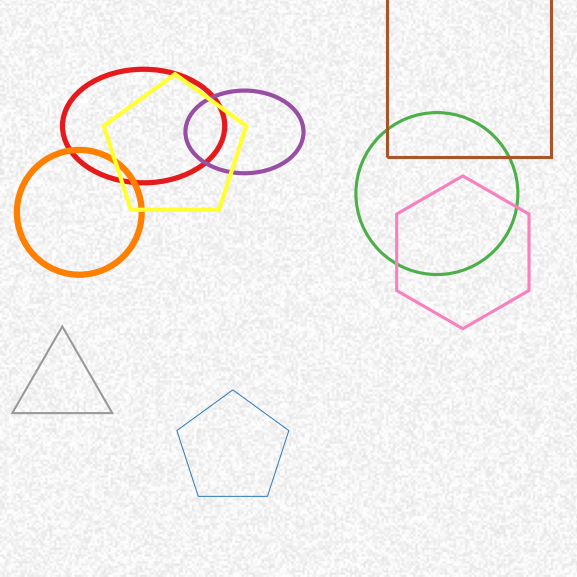[{"shape": "oval", "thickness": 2.5, "radius": 0.7, "center": [0.249, 0.781]}, {"shape": "pentagon", "thickness": 0.5, "radius": 0.51, "center": [0.403, 0.222]}, {"shape": "circle", "thickness": 1.5, "radius": 0.7, "center": [0.757, 0.664]}, {"shape": "oval", "thickness": 2, "radius": 0.51, "center": [0.423, 0.771]}, {"shape": "circle", "thickness": 3, "radius": 0.54, "center": [0.137, 0.631]}, {"shape": "pentagon", "thickness": 2, "radius": 0.65, "center": [0.303, 0.741]}, {"shape": "square", "thickness": 1.5, "radius": 0.71, "center": [0.812, 0.869]}, {"shape": "hexagon", "thickness": 1.5, "radius": 0.66, "center": [0.801, 0.562]}, {"shape": "triangle", "thickness": 1, "radius": 0.5, "center": [0.108, 0.334]}]